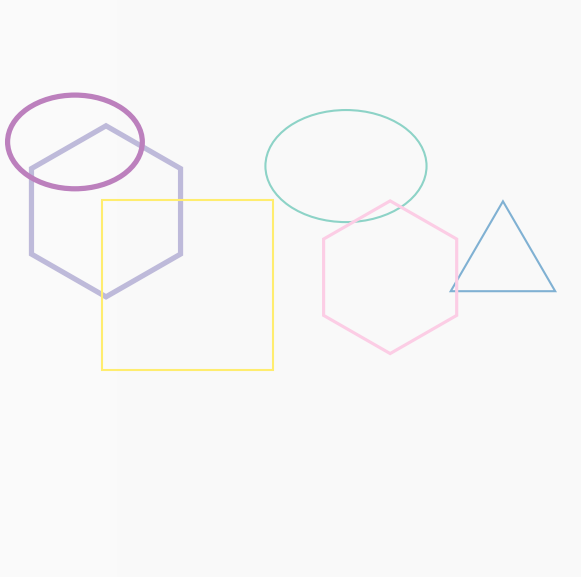[{"shape": "oval", "thickness": 1, "radius": 0.69, "center": [0.595, 0.712]}, {"shape": "hexagon", "thickness": 2.5, "radius": 0.74, "center": [0.182, 0.633]}, {"shape": "triangle", "thickness": 1, "radius": 0.52, "center": [0.865, 0.547]}, {"shape": "hexagon", "thickness": 1.5, "radius": 0.66, "center": [0.671, 0.519]}, {"shape": "oval", "thickness": 2.5, "radius": 0.58, "center": [0.129, 0.753]}, {"shape": "square", "thickness": 1, "radius": 0.73, "center": [0.322, 0.505]}]